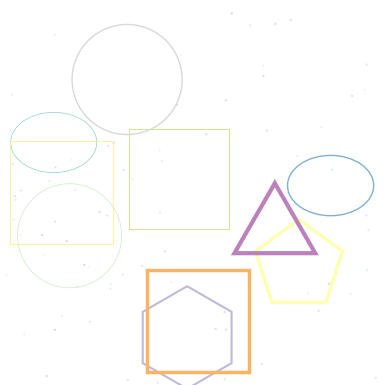[{"shape": "oval", "thickness": 0.5, "radius": 0.56, "center": [0.139, 0.63]}, {"shape": "pentagon", "thickness": 2.5, "radius": 0.59, "center": [0.776, 0.311]}, {"shape": "hexagon", "thickness": 1.5, "radius": 0.67, "center": [0.486, 0.123]}, {"shape": "oval", "thickness": 1, "radius": 0.56, "center": [0.859, 0.518]}, {"shape": "square", "thickness": 2.5, "radius": 0.66, "center": [0.514, 0.166]}, {"shape": "square", "thickness": 0.5, "radius": 0.65, "center": [0.465, 0.536]}, {"shape": "circle", "thickness": 1, "radius": 0.72, "center": [0.33, 0.793]}, {"shape": "triangle", "thickness": 3, "radius": 0.61, "center": [0.714, 0.403]}, {"shape": "circle", "thickness": 0.5, "radius": 0.68, "center": [0.181, 0.388]}, {"shape": "square", "thickness": 0.5, "radius": 0.67, "center": [0.16, 0.5]}]